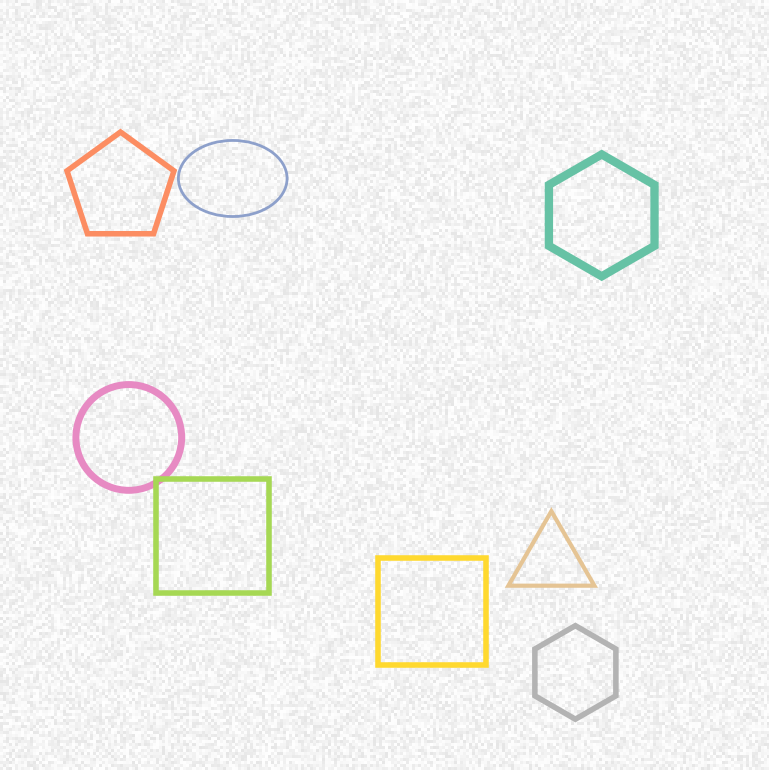[{"shape": "hexagon", "thickness": 3, "radius": 0.4, "center": [0.781, 0.72]}, {"shape": "pentagon", "thickness": 2, "radius": 0.37, "center": [0.156, 0.756]}, {"shape": "oval", "thickness": 1, "radius": 0.35, "center": [0.302, 0.768]}, {"shape": "circle", "thickness": 2.5, "radius": 0.34, "center": [0.167, 0.432]}, {"shape": "square", "thickness": 2, "radius": 0.37, "center": [0.276, 0.304]}, {"shape": "square", "thickness": 2, "radius": 0.35, "center": [0.561, 0.206]}, {"shape": "triangle", "thickness": 1.5, "radius": 0.32, "center": [0.716, 0.272]}, {"shape": "hexagon", "thickness": 2, "radius": 0.3, "center": [0.747, 0.127]}]